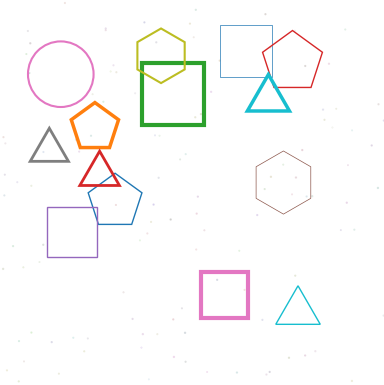[{"shape": "square", "thickness": 0.5, "radius": 0.34, "center": [0.639, 0.867]}, {"shape": "pentagon", "thickness": 1, "radius": 0.37, "center": [0.299, 0.477]}, {"shape": "pentagon", "thickness": 2.5, "radius": 0.32, "center": [0.247, 0.669]}, {"shape": "square", "thickness": 3, "radius": 0.4, "center": [0.45, 0.756]}, {"shape": "pentagon", "thickness": 1, "radius": 0.41, "center": [0.76, 0.839]}, {"shape": "triangle", "thickness": 2, "radius": 0.3, "center": [0.259, 0.548]}, {"shape": "square", "thickness": 1, "radius": 0.33, "center": [0.186, 0.398]}, {"shape": "hexagon", "thickness": 0.5, "radius": 0.41, "center": [0.736, 0.526]}, {"shape": "square", "thickness": 3, "radius": 0.3, "center": [0.583, 0.234]}, {"shape": "circle", "thickness": 1.5, "radius": 0.43, "center": [0.158, 0.807]}, {"shape": "triangle", "thickness": 2, "radius": 0.29, "center": [0.128, 0.61]}, {"shape": "hexagon", "thickness": 1.5, "radius": 0.35, "center": [0.418, 0.855]}, {"shape": "triangle", "thickness": 1, "radius": 0.33, "center": [0.774, 0.191]}, {"shape": "triangle", "thickness": 2.5, "radius": 0.32, "center": [0.697, 0.743]}]